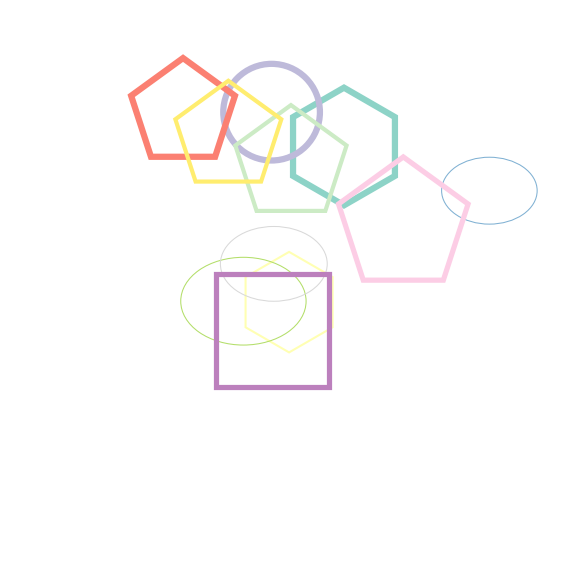[{"shape": "hexagon", "thickness": 3, "radius": 0.51, "center": [0.596, 0.745]}, {"shape": "hexagon", "thickness": 1, "radius": 0.44, "center": [0.501, 0.476]}, {"shape": "circle", "thickness": 3, "radius": 0.42, "center": [0.47, 0.805]}, {"shape": "pentagon", "thickness": 3, "radius": 0.47, "center": [0.317, 0.804]}, {"shape": "oval", "thickness": 0.5, "radius": 0.41, "center": [0.847, 0.669]}, {"shape": "oval", "thickness": 0.5, "radius": 0.54, "center": [0.421, 0.478]}, {"shape": "pentagon", "thickness": 2.5, "radius": 0.59, "center": [0.698, 0.609]}, {"shape": "oval", "thickness": 0.5, "radius": 0.46, "center": [0.474, 0.542]}, {"shape": "square", "thickness": 2.5, "radius": 0.49, "center": [0.472, 0.427]}, {"shape": "pentagon", "thickness": 2, "radius": 0.51, "center": [0.504, 0.716]}, {"shape": "pentagon", "thickness": 2, "radius": 0.48, "center": [0.395, 0.763]}]